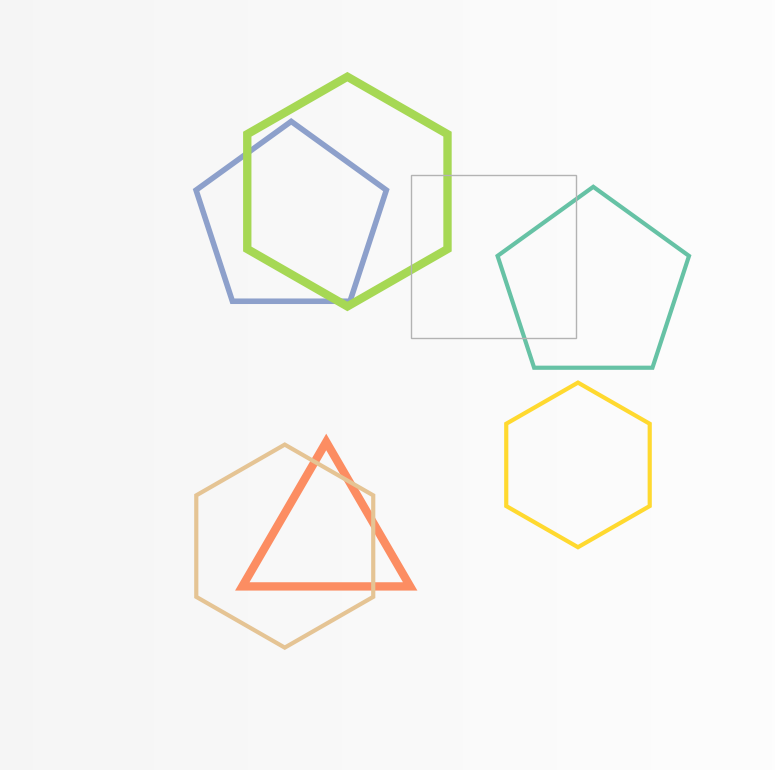[{"shape": "pentagon", "thickness": 1.5, "radius": 0.65, "center": [0.766, 0.628]}, {"shape": "triangle", "thickness": 3, "radius": 0.63, "center": [0.421, 0.301]}, {"shape": "pentagon", "thickness": 2, "radius": 0.65, "center": [0.376, 0.713]}, {"shape": "hexagon", "thickness": 3, "radius": 0.75, "center": [0.448, 0.751]}, {"shape": "hexagon", "thickness": 1.5, "radius": 0.53, "center": [0.746, 0.396]}, {"shape": "hexagon", "thickness": 1.5, "radius": 0.66, "center": [0.367, 0.291]}, {"shape": "square", "thickness": 0.5, "radius": 0.53, "center": [0.637, 0.667]}]